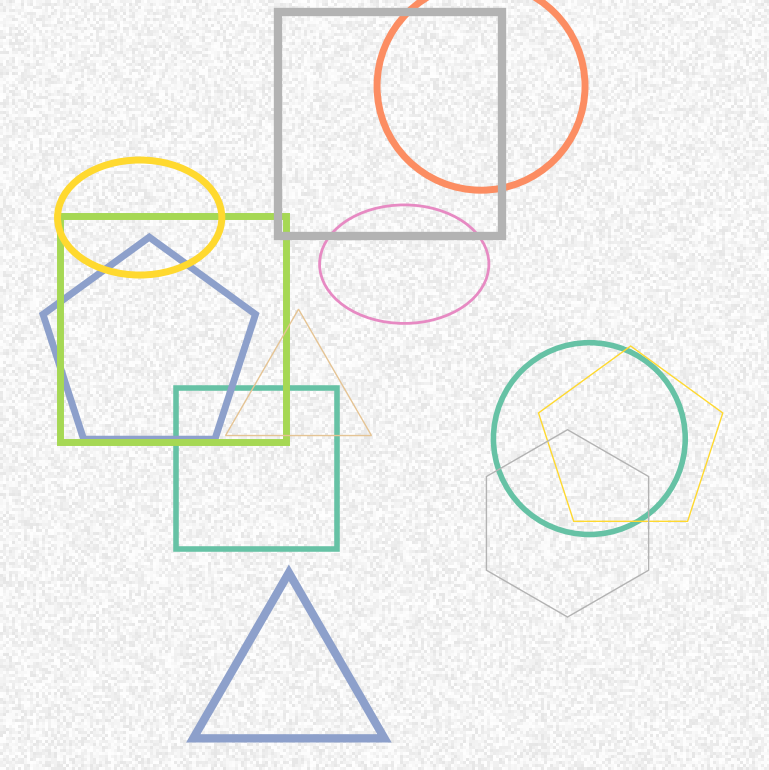[{"shape": "square", "thickness": 2, "radius": 0.52, "center": [0.333, 0.391]}, {"shape": "circle", "thickness": 2, "radius": 0.62, "center": [0.765, 0.43]}, {"shape": "circle", "thickness": 2.5, "radius": 0.68, "center": [0.625, 0.888]}, {"shape": "pentagon", "thickness": 2.5, "radius": 0.73, "center": [0.194, 0.547]}, {"shape": "triangle", "thickness": 3, "radius": 0.72, "center": [0.375, 0.113]}, {"shape": "oval", "thickness": 1, "radius": 0.55, "center": [0.525, 0.657]}, {"shape": "square", "thickness": 2.5, "radius": 0.73, "center": [0.225, 0.573]}, {"shape": "oval", "thickness": 2.5, "radius": 0.53, "center": [0.181, 0.717]}, {"shape": "pentagon", "thickness": 0.5, "radius": 0.63, "center": [0.819, 0.425]}, {"shape": "triangle", "thickness": 0.5, "radius": 0.55, "center": [0.388, 0.489]}, {"shape": "hexagon", "thickness": 0.5, "radius": 0.61, "center": [0.737, 0.32]}, {"shape": "square", "thickness": 3, "radius": 0.73, "center": [0.507, 0.839]}]